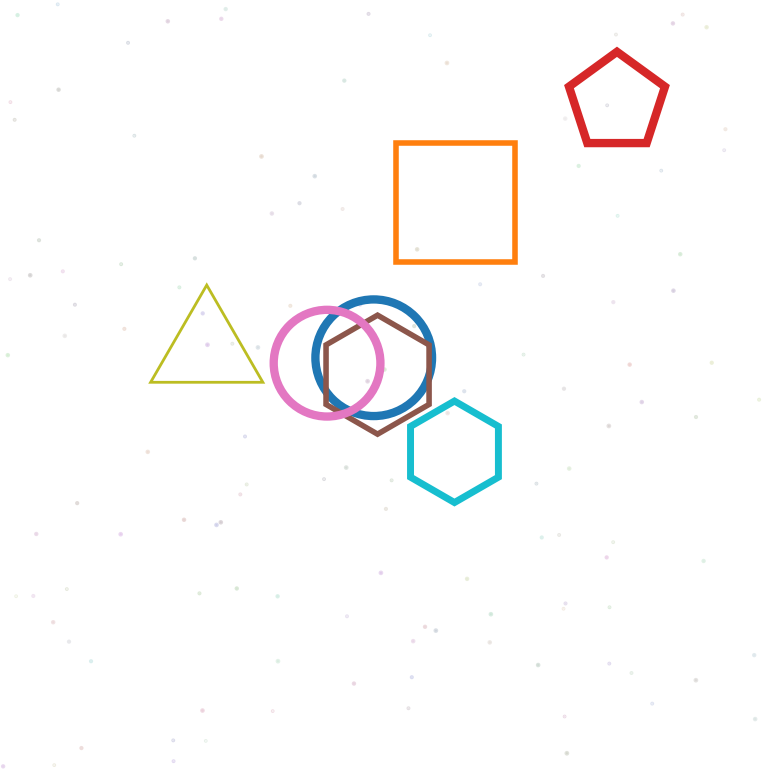[{"shape": "circle", "thickness": 3, "radius": 0.38, "center": [0.485, 0.535]}, {"shape": "square", "thickness": 2, "radius": 0.39, "center": [0.591, 0.737]}, {"shape": "pentagon", "thickness": 3, "radius": 0.33, "center": [0.801, 0.867]}, {"shape": "hexagon", "thickness": 2, "radius": 0.39, "center": [0.49, 0.513]}, {"shape": "circle", "thickness": 3, "radius": 0.35, "center": [0.425, 0.528]}, {"shape": "triangle", "thickness": 1, "radius": 0.42, "center": [0.268, 0.546]}, {"shape": "hexagon", "thickness": 2.5, "radius": 0.33, "center": [0.59, 0.413]}]